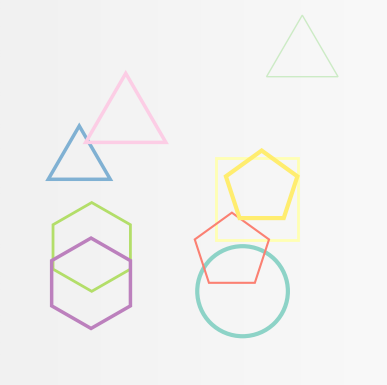[{"shape": "circle", "thickness": 3, "radius": 0.58, "center": [0.626, 0.244]}, {"shape": "square", "thickness": 2, "radius": 0.53, "center": [0.664, 0.483]}, {"shape": "pentagon", "thickness": 1.5, "radius": 0.5, "center": [0.598, 0.347]}, {"shape": "triangle", "thickness": 2.5, "radius": 0.46, "center": [0.205, 0.581]}, {"shape": "hexagon", "thickness": 2, "radius": 0.58, "center": [0.237, 0.359]}, {"shape": "triangle", "thickness": 2.5, "radius": 0.6, "center": [0.325, 0.69]}, {"shape": "hexagon", "thickness": 2.5, "radius": 0.59, "center": [0.235, 0.264]}, {"shape": "triangle", "thickness": 1, "radius": 0.53, "center": [0.78, 0.854]}, {"shape": "pentagon", "thickness": 3, "radius": 0.48, "center": [0.675, 0.512]}]